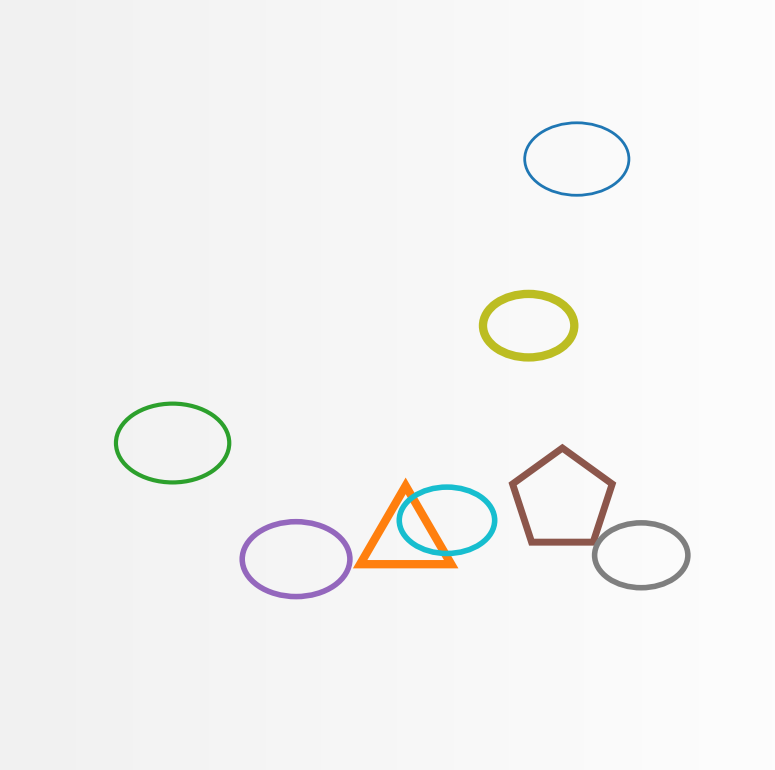[{"shape": "oval", "thickness": 1, "radius": 0.34, "center": [0.744, 0.793]}, {"shape": "triangle", "thickness": 3, "radius": 0.34, "center": [0.523, 0.301]}, {"shape": "oval", "thickness": 1.5, "radius": 0.37, "center": [0.223, 0.425]}, {"shape": "oval", "thickness": 2, "radius": 0.35, "center": [0.382, 0.274]}, {"shape": "pentagon", "thickness": 2.5, "radius": 0.34, "center": [0.726, 0.351]}, {"shape": "oval", "thickness": 2, "radius": 0.3, "center": [0.827, 0.279]}, {"shape": "oval", "thickness": 3, "radius": 0.29, "center": [0.682, 0.577]}, {"shape": "oval", "thickness": 2, "radius": 0.31, "center": [0.577, 0.324]}]